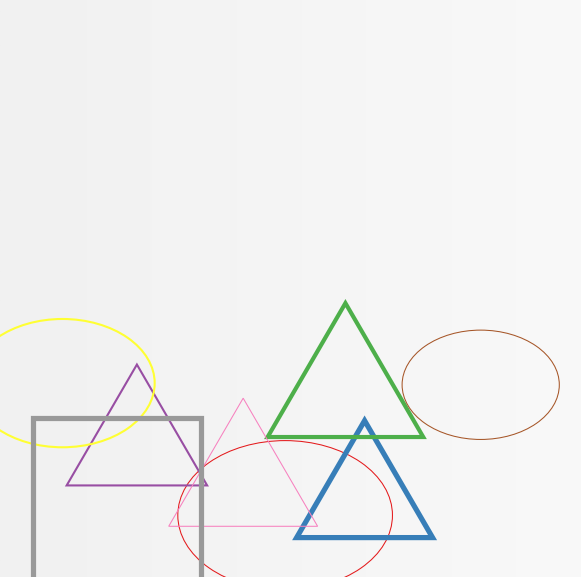[{"shape": "oval", "thickness": 0.5, "radius": 0.92, "center": [0.491, 0.107]}, {"shape": "triangle", "thickness": 2.5, "radius": 0.67, "center": [0.627, 0.136]}, {"shape": "triangle", "thickness": 2, "radius": 0.77, "center": [0.594, 0.32]}, {"shape": "triangle", "thickness": 1, "radius": 0.7, "center": [0.236, 0.228]}, {"shape": "oval", "thickness": 1, "radius": 0.79, "center": [0.107, 0.336]}, {"shape": "oval", "thickness": 0.5, "radius": 0.68, "center": [0.827, 0.333]}, {"shape": "triangle", "thickness": 0.5, "radius": 0.74, "center": [0.418, 0.162]}, {"shape": "square", "thickness": 2.5, "radius": 0.72, "center": [0.201, 0.13]}]